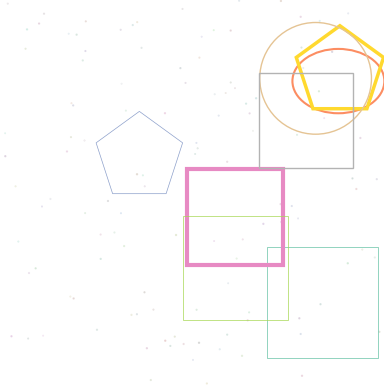[{"shape": "square", "thickness": 0.5, "radius": 0.72, "center": [0.837, 0.214]}, {"shape": "oval", "thickness": 1.5, "radius": 0.6, "center": [0.879, 0.789]}, {"shape": "pentagon", "thickness": 0.5, "radius": 0.59, "center": [0.362, 0.593]}, {"shape": "square", "thickness": 3, "radius": 0.63, "center": [0.61, 0.436]}, {"shape": "square", "thickness": 0.5, "radius": 0.68, "center": [0.612, 0.304]}, {"shape": "pentagon", "thickness": 2.5, "radius": 0.6, "center": [0.883, 0.814]}, {"shape": "circle", "thickness": 1, "radius": 0.73, "center": [0.82, 0.796]}, {"shape": "square", "thickness": 1, "radius": 0.61, "center": [0.795, 0.687]}]